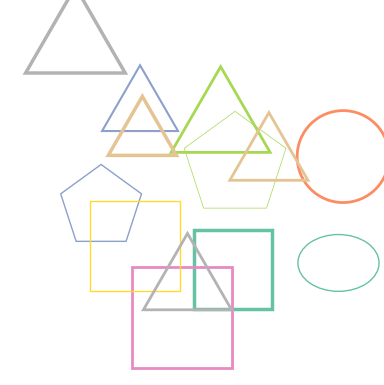[{"shape": "square", "thickness": 2.5, "radius": 0.51, "center": [0.605, 0.301]}, {"shape": "oval", "thickness": 1, "radius": 0.53, "center": [0.879, 0.317]}, {"shape": "circle", "thickness": 2, "radius": 0.6, "center": [0.891, 0.593]}, {"shape": "pentagon", "thickness": 1, "radius": 0.55, "center": [0.263, 0.462]}, {"shape": "triangle", "thickness": 1.5, "radius": 0.57, "center": [0.364, 0.717]}, {"shape": "square", "thickness": 2, "radius": 0.65, "center": [0.474, 0.175]}, {"shape": "triangle", "thickness": 2, "radius": 0.74, "center": [0.573, 0.678]}, {"shape": "pentagon", "thickness": 0.5, "radius": 0.69, "center": [0.611, 0.572]}, {"shape": "square", "thickness": 1, "radius": 0.58, "center": [0.351, 0.36]}, {"shape": "triangle", "thickness": 2, "radius": 0.59, "center": [0.698, 0.59]}, {"shape": "triangle", "thickness": 2.5, "radius": 0.51, "center": [0.37, 0.648]}, {"shape": "triangle", "thickness": 2.5, "radius": 0.75, "center": [0.196, 0.885]}, {"shape": "triangle", "thickness": 2, "radius": 0.66, "center": [0.487, 0.261]}]